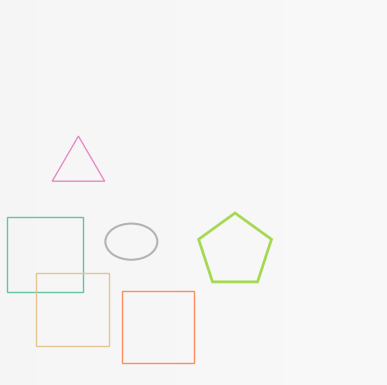[{"shape": "square", "thickness": 1, "radius": 0.49, "center": [0.116, 0.339]}, {"shape": "square", "thickness": 1, "radius": 0.47, "center": [0.408, 0.15]}, {"shape": "triangle", "thickness": 1, "radius": 0.39, "center": [0.202, 0.568]}, {"shape": "pentagon", "thickness": 2, "radius": 0.49, "center": [0.607, 0.348]}, {"shape": "square", "thickness": 1, "radius": 0.47, "center": [0.187, 0.197]}, {"shape": "oval", "thickness": 1.5, "radius": 0.34, "center": [0.339, 0.372]}]